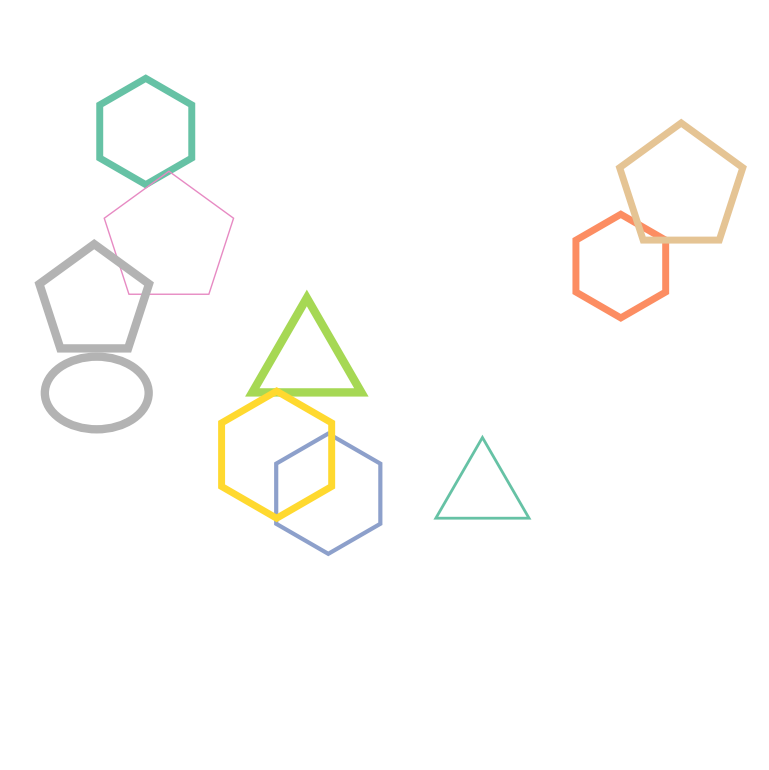[{"shape": "hexagon", "thickness": 2.5, "radius": 0.35, "center": [0.189, 0.829]}, {"shape": "triangle", "thickness": 1, "radius": 0.35, "center": [0.627, 0.362]}, {"shape": "hexagon", "thickness": 2.5, "radius": 0.34, "center": [0.806, 0.654]}, {"shape": "hexagon", "thickness": 1.5, "radius": 0.39, "center": [0.426, 0.359]}, {"shape": "pentagon", "thickness": 0.5, "radius": 0.44, "center": [0.219, 0.689]}, {"shape": "triangle", "thickness": 3, "radius": 0.41, "center": [0.398, 0.531]}, {"shape": "hexagon", "thickness": 2.5, "radius": 0.41, "center": [0.359, 0.409]}, {"shape": "pentagon", "thickness": 2.5, "radius": 0.42, "center": [0.885, 0.756]}, {"shape": "oval", "thickness": 3, "radius": 0.34, "center": [0.126, 0.49]}, {"shape": "pentagon", "thickness": 3, "radius": 0.37, "center": [0.122, 0.608]}]